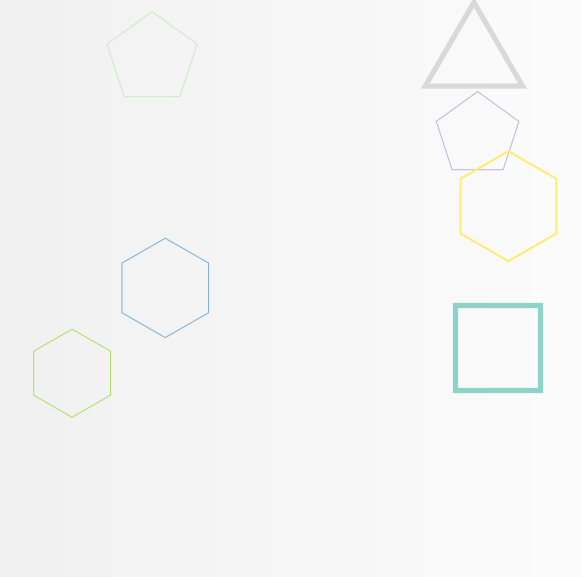[{"shape": "square", "thickness": 2.5, "radius": 0.37, "center": [0.855, 0.397]}, {"shape": "pentagon", "thickness": 0.5, "radius": 0.37, "center": [0.822, 0.766]}, {"shape": "hexagon", "thickness": 0.5, "radius": 0.43, "center": [0.284, 0.501]}, {"shape": "hexagon", "thickness": 0.5, "radius": 0.38, "center": [0.124, 0.353]}, {"shape": "triangle", "thickness": 2.5, "radius": 0.48, "center": [0.815, 0.898]}, {"shape": "pentagon", "thickness": 0.5, "radius": 0.41, "center": [0.262, 0.898]}, {"shape": "hexagon", "thickness": 1, "radius": 0.48, "center": [0.875, 0.642]}]